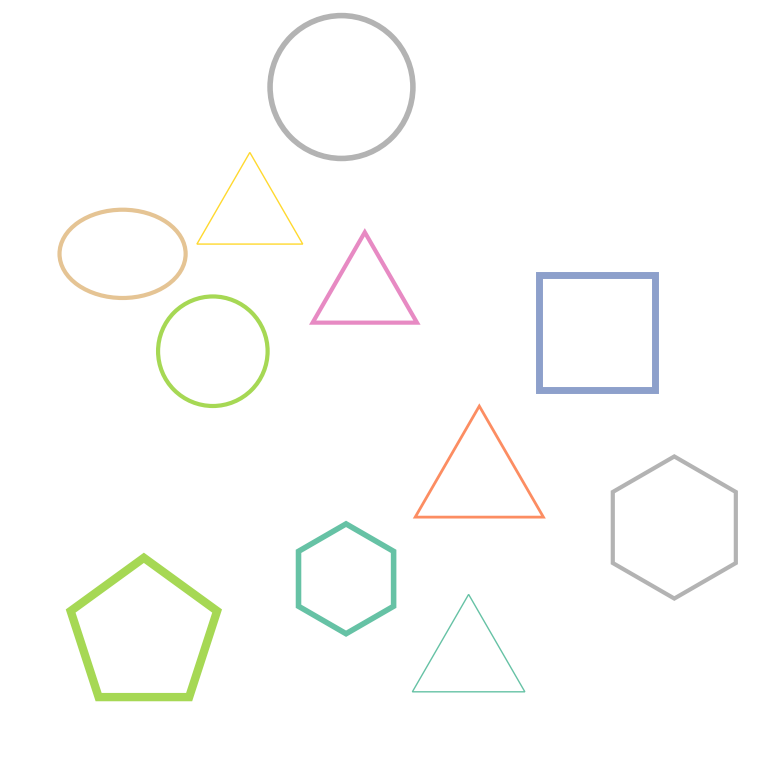[{"shape": "hexagon", "thickness": 2, "radius": 0.36, "center": [0.449, 0.248]}, {"shape": "triangle", "thickness": 0.5, "radius": 0.42, "center": [0.609, 0.144]}, {"shape": "triangle", "thickness": 1, "radius": 0.48, "center": [0.622, 0.376]}, {"shape": "square", "thickness": 2.5, "radius": 0.37, "center": [0.775, 0.569]}, {"shape": "triangle", "thickness": 1.5, "radius": 0.39, "center": [0.474, 0.62]}, {"shape": "pentagon", "thickness": 3, "radius": 0.5, "center": [0.187, 0.176]}, {"shape": "circle", "thickness": 1.5, "radius": 0.36, "center": [0.276, 0.544]}, {"shape": "triangle", "thickness": 0.5, "radius": 0.4, "center": [0.324, 0.723]}, {"shape": "oval", "thickness": 1.5, "radius": 0.41, "center": [0.159, 0.67]}, {"shape": "circle", "thickness": 2, "radius": 0.46, "center": [0.443, 0.887]}, {"shape": "hexagon", "thickness": 1.5, "radius": 0.46, "center": [0.876, 0.315]}]